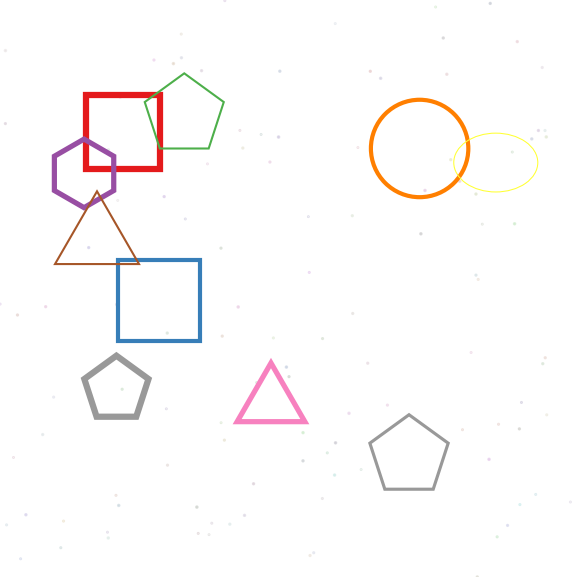[{"shape": "square", "thickness": 3, "radius": 0.32, "center": [0.213, 0.771]}, {"shape": "square", "thickness": 2, "radius": 0.35, "center": [0.276, 0.479]}, {"shape": "pentagon", "thickness": 1, "radius": 0.36, "center": [0.319, 0.8]}, {"shape": "hexagon", "thickness": 2.5, "radius": 0.3, "center": [0.146, 0.699]}, {"shape": "circle", "thickness": 2, "radius": 0.42, "center": [0.727, 0.742]}, {"shape": "oval", "thickness": 0.5, "radius": 0.36, "center": [0.858, 0.718]}, {"shape": "triangle", "thickness": 1, "radius": 0.42, "center": [0.168, 0.584]}, {"shape": "triangle", "thickness": 2.5, "radius": 0.34, "center": [0.469, 0.303]}, {"shape": "pentagon", "thickness": 1.5, "radius": 0.36, "center": [0.708, 0.21]}, {"shape": "pentagon", "thickness": 3, "radius": 0.29, "center": [0.202, 0.325]}]